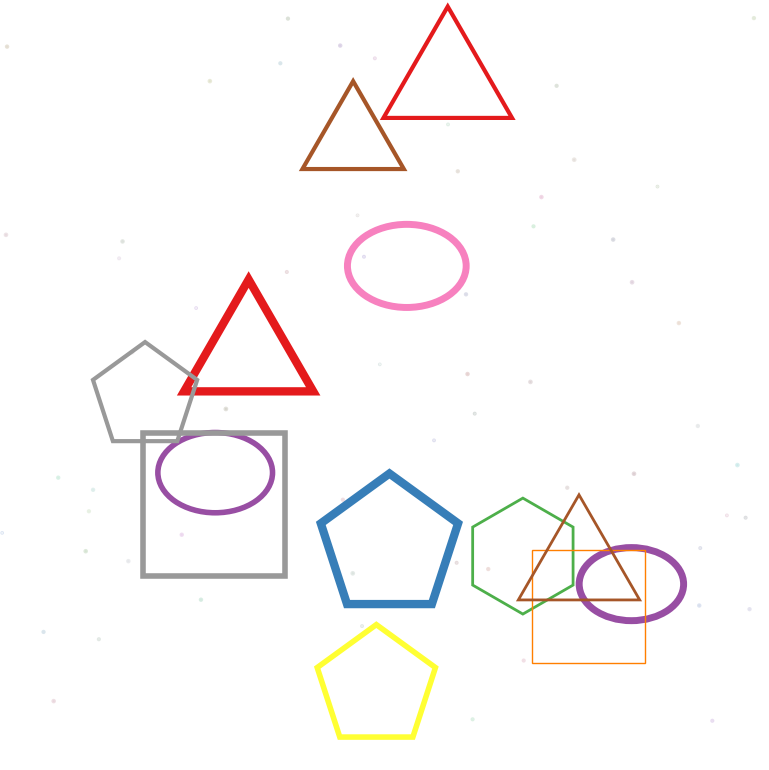[{"shape": "triangle", "thickness": 1.5, "radius": 0.48, "center": [0.581, 0.895]}, {"shape": "triangle", "thickness": 3, "radius": 0.48, "center": [0.323, 0.54]}, {"shape": "pentagon", "thickness": 3, "radius": 0.47, "center": [0.506, 0.291]}, {"shape": "hexagon", "thickness": 1, "radius": 0.38, "center": [0.679, 0.278]}, {"shape": "oval", "thickness": 2, "radius": 0.37, "center": [0.279, 0.386]}, {"shape": "oval", "thickness": 2.5, "radius": 0.34, "center": [0.82, 0.241]}, {"shape": "square", "thickness": 0.5, "radius": 0.37, "center": [0.764, 0.212]}, {"shape": "pentagon", "thickness": 2, "radius": 0.4, "center": [0.489, 0.108]}, {"shape": "triangle", "thickness": 1.5, "radius": 0.38, "center": [0.459, 0.818]}, {"shape": "triangle", "thickness": 1, "radius": 0.45, "center": [0.752, 0.266]}, {"shape": "oval", "thickness": 2.5, "radius": 0.39, "center": [0.528, 0.655]}, {"shape": "square", "thickness": 2, "radius": 0.46, "center": [0.278, 0.345]}, {"shape": "pentagon", "thickness": 1.5, "radius": 0.36, "center": [0.188, 0.485]}]